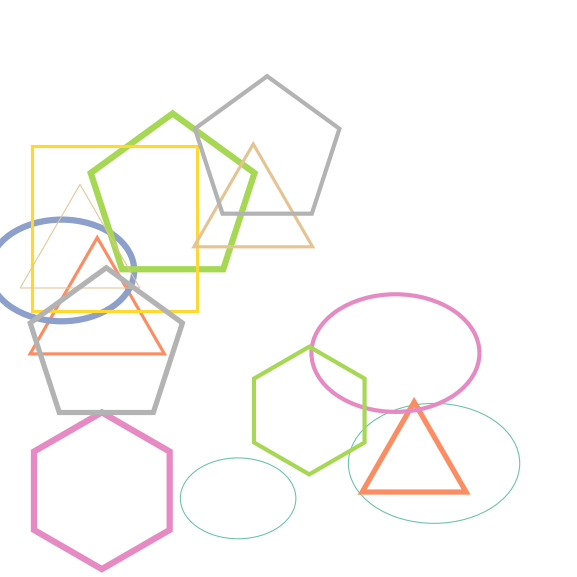[{"shape": "oval", "thickness": 0.5, "radius": 0.5, "center": [0.412, 0.136]}, {"shape": "oval", "thickness": 0.5, "radius": 0.74, "center": [0.752, 0.197]}, {"shape": "triangle", "thickness": 1.5, "radius": 0.67, "center": [0.168, 0.453]}, {"shape": "triangle", "thickness": 2.5, "radius": 0.52, "center": [0.717, 0.199]}, {"shape": "oval", "thickness": 3, "radius": 0.63, "center": [0.107, 0.531]}, {"shape": "oval", "thickness": 2, "radius": 0.73, "center": [0.685, 0.388]}, {"shape": "hexagon", "thickness": 3, "radius": 0.68, "center": [0.176, 0.149]}, {"shape": "pentagon", "thickness": 3, "radius": 0.75, "center": [0.299, 0.654]}, {"shape": "hexagon", "thickness": 2, "radius": 0.55, "center": [0.536, 0.288]}, {"shape": "square", "thickness": 1.5, "radius": 0.72, "center": [0.199, 0.604]}, {"shape": "triangle", "thickness": 1.5, "radius": 0.59, "center": [0.439, 0.631]}, {"shape": "triangle", "thickness": 0.5, "radius": 0.6, "center": [0.139, 0.56]}, {"shape": "pentagon", "thickness": 2, "radius": 0.66, "center": [0.463, 0.736]}, {"shape": "pentagon", "thickness": 2.5, "radius": 0.69, "center": [0.184, 0.397]}]